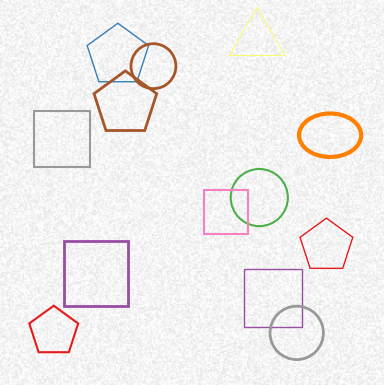[{"shape": "pentagon", "thickness": 1.5, "radius": 0.33, "center": [0.14, 0.139]}, {"shape": "pentagon", "thickness": 1, "radius": 0.36, "center": [0.848, 0.361]}, {"shape": "pentagon", "thickness": 1, "radius": 0.42, "center": [0.306, 0.856]}, {"shape": "circle", "thickness": 1.5, "radius": 0.37, "center": [0.673, 0.487]}, {"shape": "square", "thickness": 1, "radius": 0.38, "center": [0.709, 0.225]}, {"shape": "square", "thickness": 2, "radius": 0.42, "center": [0.25, 0.289]}, {"shape": "oval", "thickness": 3, "radius": 0.4, "center": [0.857, 0.649]}, {"shape": "triangle", "thickness": 0.5, "radius": 0.42, "center": [0.668, 0.897]}, {"shape": "circle", "thickness": 2, "radius": 0.29, "center": [0.399, 0.828]}, {"shape": "pentagon", "thickness": 2, "radius": 0.43, "center": [0.326, 0.73]}, {"shape": "square", "thickness": 1.5, "radius": 0.29, "center": [0.587, 0.45]}, {"shape": "square", "thickness": 1.5, "radius": 0.36, "center": [0.16, 0.639]}, {"shape": "circle", "thickness": 2, "radius": 0.35, "center": [0.771, 0.135]}]